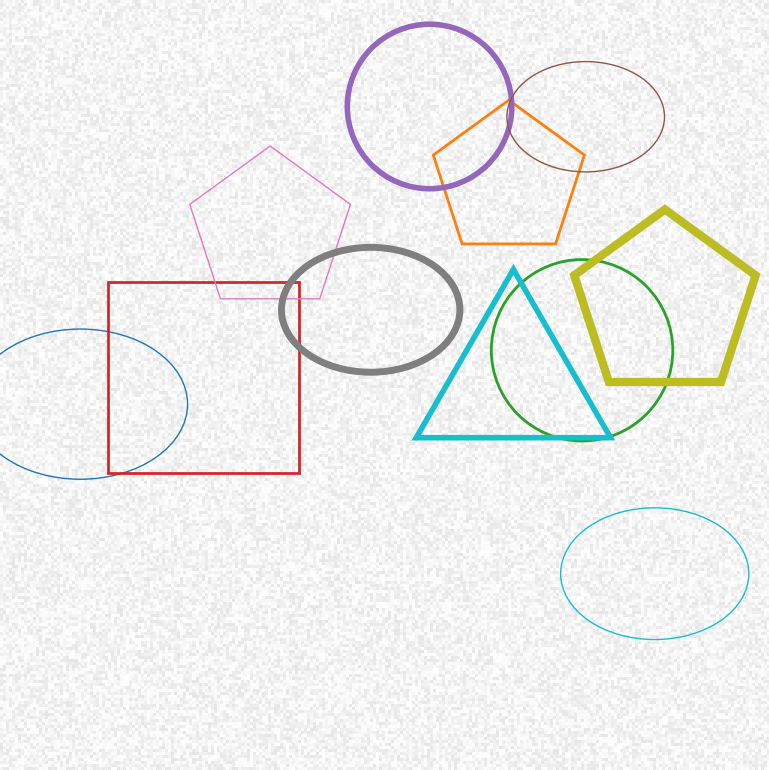[{"shape": "oval", "thickness": 0.5, "radius": 0.7, "center": [0.104, 0.475]}, {"shape": "pentagon", "thickness": 1, "radius": 0.52, "center": [0.661, 0.767]}, {"shape": "circle", "thickness": 1, "radius": 0.59, "center": [0.756, 0.545]}, {"shape": "square", "thickness": 1, "radius": 0.62, "center": [0.265, 0.51]}, {"shape": "circle", "thickness": 2, "radius": 0.53, "center": [0.558, 0.862]}, {"shape": "oval", "thickness": 0.5, "radius": 0.51, "center": [0.761, 0.848]}, {"shape": "pentagon", "thickness": 0.5, "radius": 0.55, "center": [0.351, 0.701]}, {"shape": "oval", "thickness": 2.5, "radius": 0.58, "center": [0.481, 0.598]}, {"shape": "pentagon", "thickness": 3, "radius": 0.62, "center": [0.864, 0.604]}, {"shape": "triangle", "thickness": 2, "radius": 0.73, "center": [0.667, 0.504]}, {"shape": "oval", "thickness": 0.5, "radius": 0.61, "center": [0.85, 0.255]}]